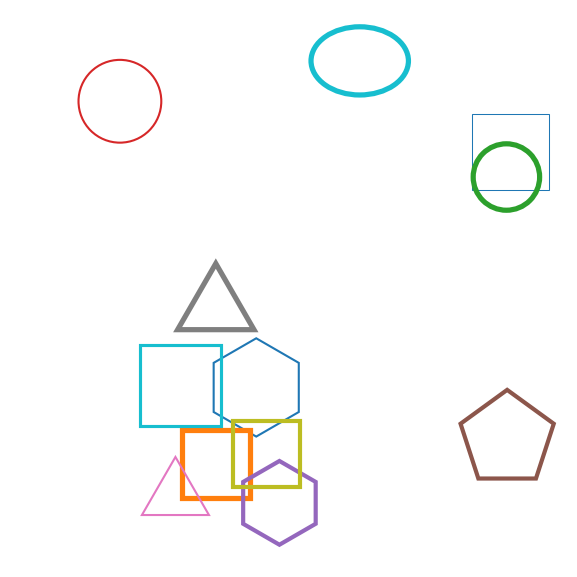[{"shape": "square", "thickness": 0.5, "radius": 0.33, "center": [0.884, 0.736]}, {"shape": "hexagon", "thickness": 1, "radius": 0.43, "center": [0.444, 0.328]}, {"shape": "square", "thickness": 2.5, "radius": 0.3, "center": [0.374, 0.195]}, {"shape": "circle", "thickness": 2.5, "radius": 0.29, "center": [0.877, 0.693]}, {"shape": "circle", "thickness": 1, "radius": 0.36, "center": [0.208, 0.824]}, {"shape": "hexagon", "thickness": 2, "radius": 0.36, "center": [0.484, 0.128]}, {"shape": "pentagon", "thickness": 2, "radius": 0.42, "center": [0.878, 0.239]}, {"shape": "triangle", "thickness": 1, "radius": 0.34, "center": [0.304, 0.141]}, {"shape": "triangle", "thickness": 2.5, "radius": 0.38, "center": [0.374, 0.466]}, {"shape": "square", "thickness": 2, "radius": 0.29, "center": [0.461, 0.213]}, {"shape": "oval", "thickness": 2.5, "radius": 0.42, "center": [0.623, 0.894]}, {"shape": "square", "thickness": 1.5, "radius": 0.35, "center": [0.313, 0.331]}]